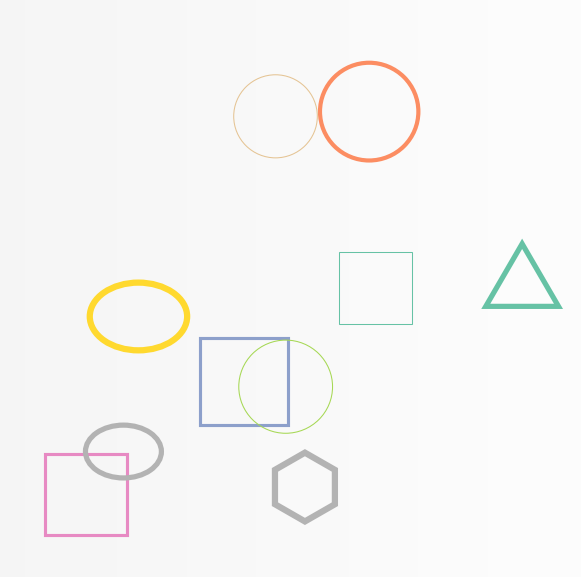[{"shape": "triangle", "thickness": 2.5, "radius": 0.36, "center": [0.898, 0.505]}, {"shape": "square", "thickness": 0.5, "radius": 0.31, "center": [0.646, 0.5]}, {"shape": "circle", "thickness": 2, "radius": 0.42, "center": [0.635, 0.806]}, {"shape": "square", "thickness": 1.5, "radius": 0.38, "center": [0.42, 0.339]}, {"shape": "square", "thickness": 1.5, "radius": 0.35, "center": [0.148, 0.142]}, {"shape": "circle", "thickness": 0.5, "radius": 0.4, "center": [0.491, 0.33]}, {"shape": "oval", "thickness": 3, "radius": 0.42, "center": [0.238, 0.451]}, {"shape": "circle", "thickness": 0.5, "radius": 0.36, "center": [0.474, 0.798]}, {"shape": "hexagon", "thickness": 3, "radius": 0.3, "center": [0.525, 0.156]}, {"shape": "oval", "thickness": 2.5, "radius": 0.33, "center": [0.212, 0.217]}]